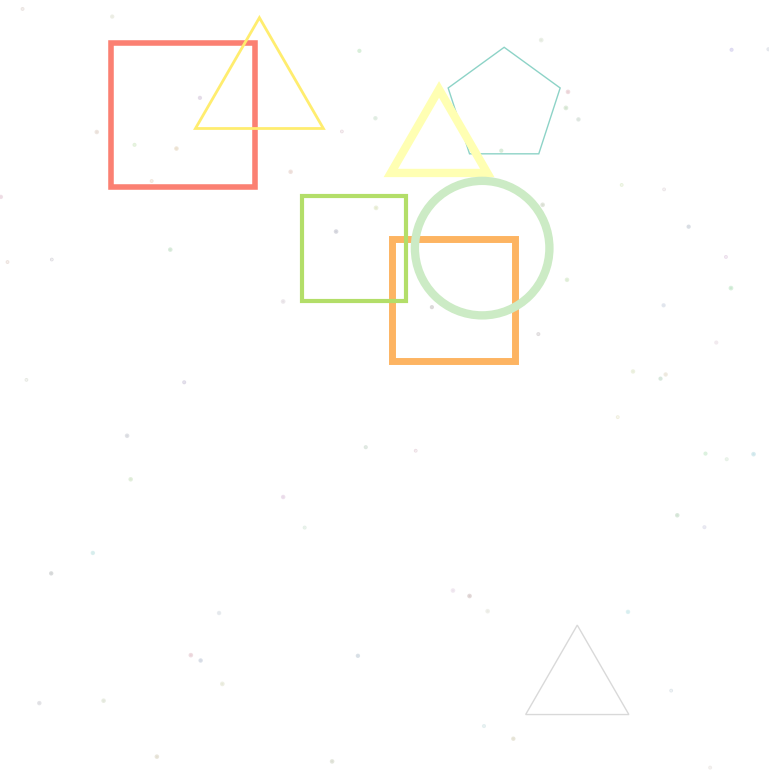[{"shape": "pentagon", "thickness": 0.5, "radius": 0.38, "center": [0.655, 0.862]}, {"shape": "triangle", "thickness": 3, "radius": 0.36, "center": [0.57, 0.812]}, {"shape": "square", "thickness": 2, "radius": 0.47, "center": [0.238, 0.851]}, {"shape": "square", "thickness": 2.5, "radius": 0.4, "center": [0.589, 0.61]}, {"shape": "square", "thickness": 1.5, "radius": 0.34, "center": [0.46, 0.677]}, {"shape": "triangle", "thickness": 0.5, "radius": 0.39, "center": [0.75, 0.111]}, {"shape": "circle", "thickness": 3, "radius": 0.44, "center": [0.626, 0.678]}, {"shape": "triangle", "thickness": 1, "radius": 0.48, "center": [0.337, 0.881]}]